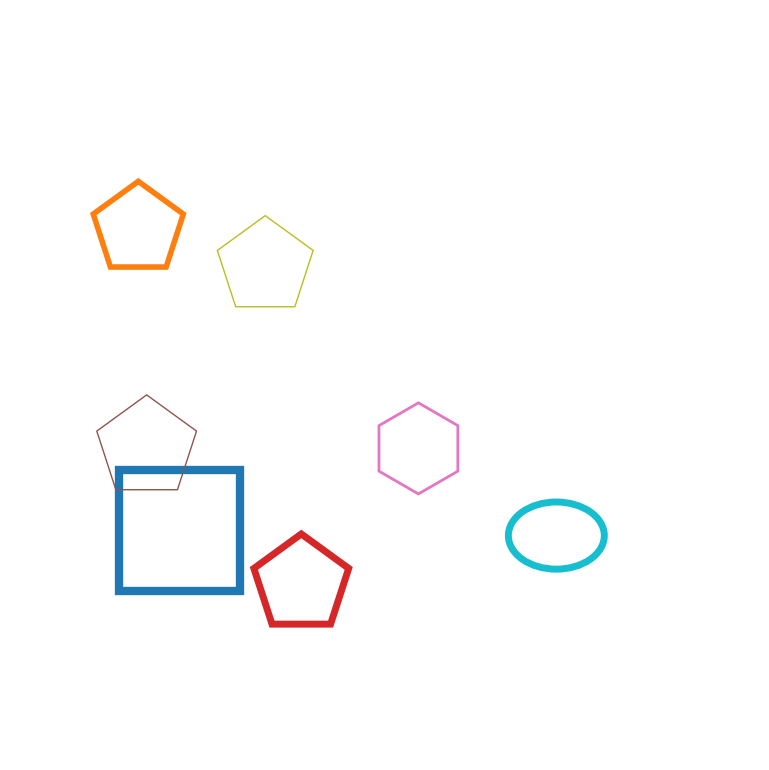[{"shape": "square", "thickness": 3, "radius": 0.39, "center": [0.233, 0.311]}, {"shape": "pentagon", "thickness": 2, "radius": 0.31, "center": [0.18, 0.703]}, {"shape": "pentagon", "thickness": 2.5, "radius": 0.32, "center": [0.391, 0.242]}, {"shape": "pentagon", "thickness": 0.5, "radius": 0.34, "center": [0.19, 0.419]}, {"shape": "hexagon", "thickness": 1, "radius": 0.3, "center": [0.543, 0.418]}, {"shape": "pentagon", "thickness": 0.5, "radius": 0.33, "center": [0.344, 0.655]}, {"shape": "oval", "thickness": 2.5, "radius": 0.31, "center": [0.723, 0.304]}]